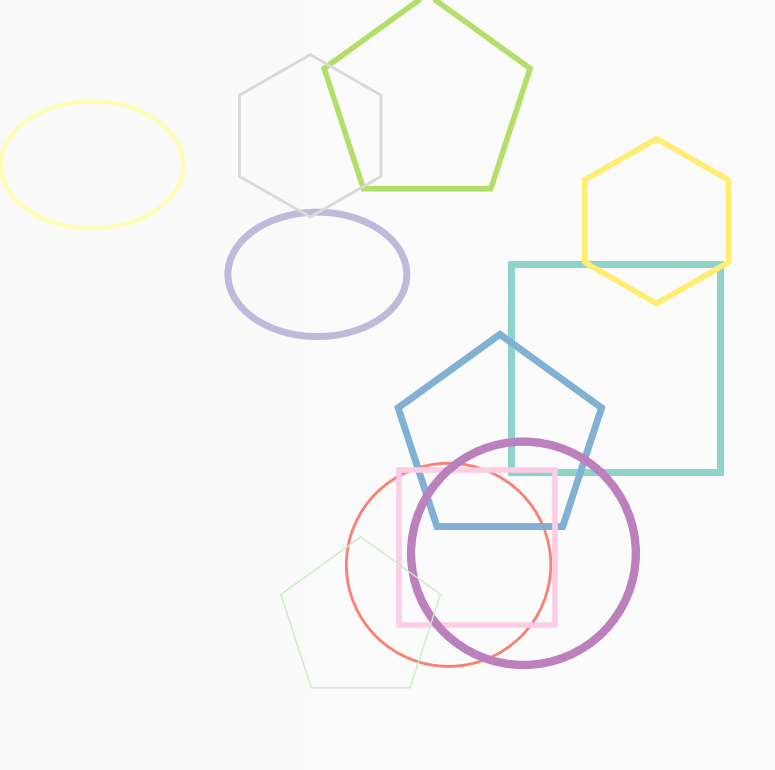[{"shape": "square", "thickness": 2.5, "radius": 0.67, "center": [0.794, 0.522]}, {"shape": "oval", "thickness": 1.5, "radius": 0.59, "center": [0.119, 0.786]}, {"shape": "oval", "thickness": 2.5, "radius": 0.58, "center": [0.409, 0.644]}, {"shape": "circle", "thickness": 1, "radius": 0.66, "center": [0.579, 0.266]}, {"shape": "pentagon", "thickness": 2.5, "radius": 0.69, "center": [0.645, 0.428]}, {"shape": "pentagon", "thickness": 2, "radius": 0.7, "center": [0.551, 0.868]}, {"shape": "square", "thickness": 2, "radius": 0.5, "center": [0.616, 0.289]}, {"shape": "hexagon", "thickness": 1, "radius": 0.53, "center": [0.4, 0.824]}, {"shape": "circle", "thickness": 3, "radius": 0.73, "center": [0.675, 0.281]}, {"shape": "pentagon", "thickness": 0.5, "radius": 0.54, "center": [0.465, 0.194]}, {"shape": "hexagon", "thickness": 2, "radius": 0.53, "center": [0.847, 0.713]}]